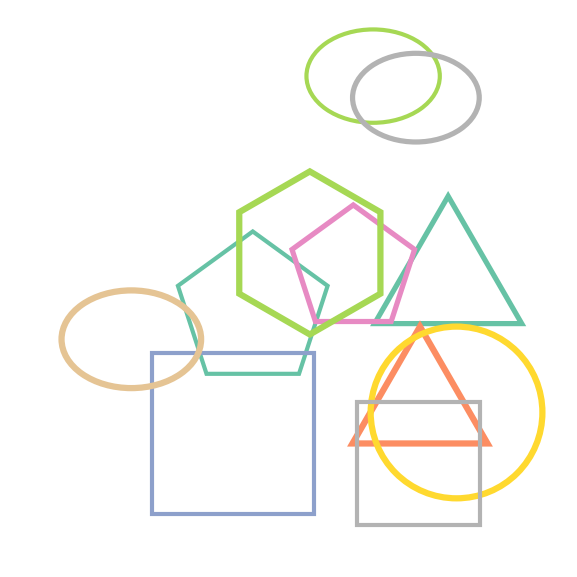[{"shape": "pentagon", "thickness": 2, "radius": 0.68, "center": [0.438, 0.462]}, {"shape": "triangle", "thickness": 2.5, "radius": 0.74, "center": [0.776, 0.512]}, {"shape": "triangle", "thickness": 3, "radius": 0.67, "center": [0.727, 0.299]}, {"shape": "square", "thickness": 2, "radius": 0.7, "center": [0.403, 0.248]}, {"shape": "pentagon", "thickness": 2.5, "radius": 0.56, "center": [0.612, 0.533]}, {"shape": "oval", "thickness": 2, "radius": 0.58, "center": [0.646, 0.867]}, {"shape": "hexagon", "thickness": 3, "radius": 0.71, "center": [0.537, 0.561]}, {"shape": "circle", "thickness": 3, "radius": 0.74, "center": [0.791, 0.285]}, {"shape": "oval", "thickness": 3, "radius": 0.6, "center": [0.227, 0.412]}, {"shape": "square", "thickness": 2, "radius": 0.53, "center": [0.724, 0.196]}, {"shape": "oval", "thickness": 2.5, "radius": 0.55, "center": [0.72, 0.83]}]